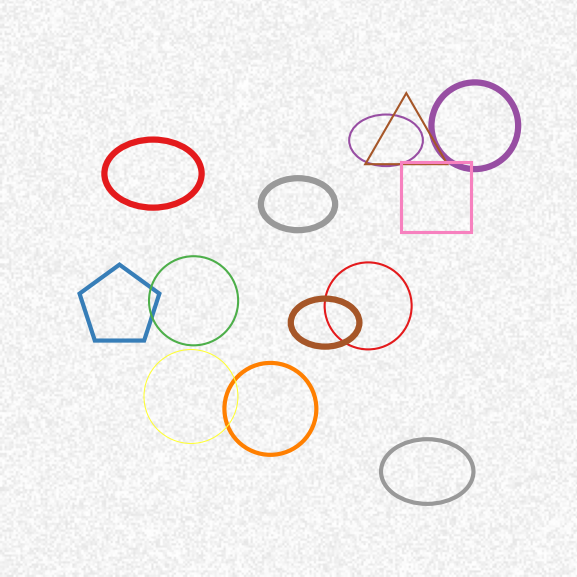[{"shape": "circle", "thickness": 1, "radius": 0.38, "center": [0.637, 0.469]}, {"shape": "oval", "thickness": 3, "radius": 0.42, "center": [0.265, 0.699]}, {"shape": "pentagon", "thickness": 2, "radius": 0.36, "center": [0.207, 0.468]}, {"shape": "circle", "thickness": 1, "radius": 0.39, "center": [0.335, 0.478]}, {"shape": "circle", "thickness": 3, "radius": 0.38, "center": [0.822, 0.781]}, {"shape": "oval", "thickness": 1, "radius": 0.32, "center": [0.668, 0.756]}, {"shape": "circle", "thickness": 2, "radius": 0.4, "center": [0.468, 0.291]}, {"shape": "circle", "thickness": 0.5, "radius": 0.41, "center": [0.331, 0.313]}, {"shape": "triangle", "thickness": 1, "radius": 0.41, "center": [0.704, 0.756]}, {"shape": "oval", "thickness": 3, "radius": 0.3, "center": [0.563, 0.44]}, {"shape": "square", "thickness": 1.5, "radius": 0.31, "center": [0.755, 0.658]}, {"shape": "oval", "thickness": 3, "radius": 0.32, "center": [0.516, 0.646]}, {"shape": "oval", "thickness": 2, "radius": 0.4, "center": [0.74, 0.183]}]